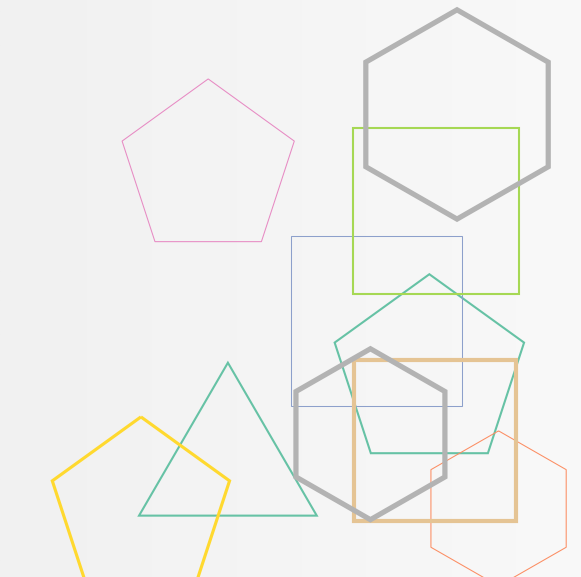[{"shape": "pentagon", "thickness": 1, "radius": 0.86, "center": [0.739, 0.353]}, {"shape": "triangle", "thickness": 1, "radius": 0.88, "center": [0.392, 0.195]}, {"shape": "hexagon", "thickness": 0.5, "radius": 0.67, "center": [0.858, 0.119]}, {"shape": "square", "thickness": 0.5, "radius": 0.74, "center": [0.648, 0.444]}, {"shape": "pentagon", "thickness": 0.5, "radius": 0.78, "center": [0.358, 0.707]}, {"shape": "square", "thickness": 1, "radius": 0.72, "center": [0.75, 0.634]}, {"shape": "pentagon", "thickness": 1.5, "radius": 0.8, "center": [0.242, 0.117]}, {"shape": "square", "thickness": 2, "radius": 0.7, "center": [0.748, 0.237]}, {"shape": "hexagon", "thickness": 2.5, "radius": 0.91, "center": [0.786, 0.801]}, {"shape": "hexagon", "thickness": 2.5, "radius": 0.74, "center": [0.637, 0.247]}]